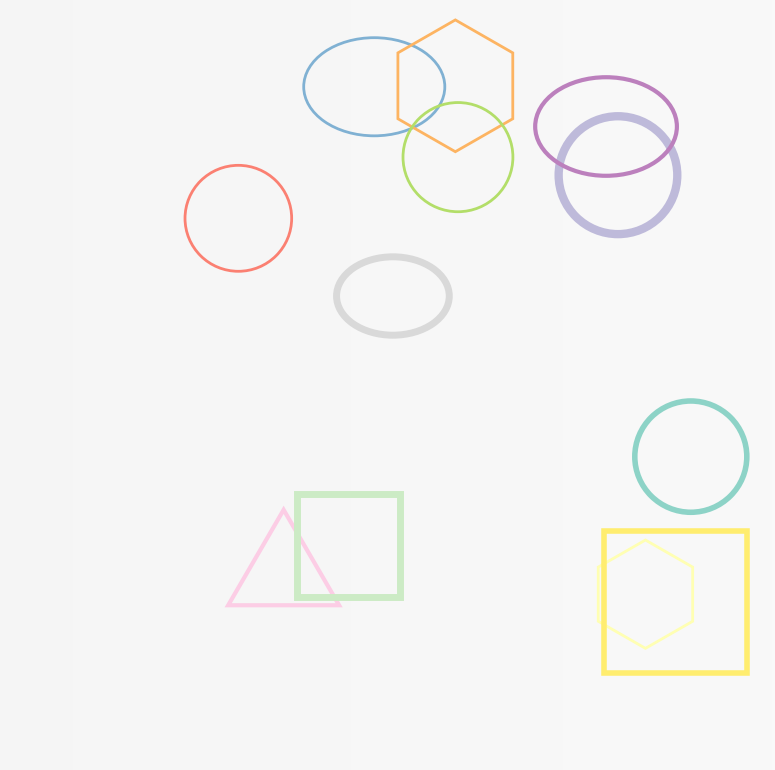[{"shape": "circle", "thickness": 2, "radius": 0.36, "center": [0.891, 0.407]}, {"shape": "hexagon", "thickness": 1, "radius": 0.35, "center": [0.833, 0.228]}, {"shape": "circle", "thickness": 3, "radius": 0.38, "center": [0.797, 0.772]}, {"shape": "circle", "thickness": 1, "radius": 0.34, "center": [0.308, 0.716]}, {"shape": "oval", "thickness": 1, "radius": 0.46, "center": [0.483, 0.887]}, {"shape": "hexagon", "thickness": 1, "radius": 0.43, "center": [0.588, 0.889]}, {"shape": "circle", "thickness": 1, "radius": 0.35, "center": [0.591, 0.796]}, {"shape": "triangle", "thickness": 1.5, "radius": 0.41, "center": [0.366, 0.255]}, {"shape": "oval", "thickness": 2.5, "radius": 0.36, "center": [0.507, 0.616]}, {"shape": "oval", "thickness": 1.5, "radius": 0.46, "center": [0.782, 0.836]}, {"shape": "square", "thickness": 2.5, "radius": 0.33, "center": [0.45, 0.292]}, {"shape": "square", "thickness": 2, "radius": 0.46, "center": [0.872, 0.219]}]